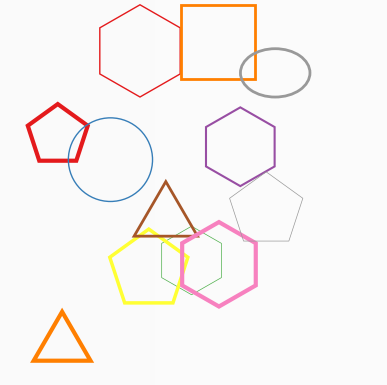[{"shape": "pentagon", "thickness": 3, "radius": 0.41, "center": [0.149, 0.648]}, {"shape": "hexagon", "thickness": 1, "radius": 0.6, "center": [0.361, 0.868]}, {"shape": "circle", "thickness": 1, "radius": 0.54, "center": [0.285, 0.585]}, {"shape": "hexagon", "thickness": 0.5, "radius": 0.44, "center": [0.494, 0.323]}, {"shape": "hexagon", "thickness": 1.5, "radius": 0.51, "center": [0.62, 0.619]}, {"shape": "square", "thickness": 2, "radius": 0.48, "center": [0.562, 0.891]}, {"shape": "triangle", "thickness": 3, "radius": 0.42, "center": [0.16, 0.105]}, {"shape": "pentagon", "thickness": 2.5, "radius": 0.53, "center": [0.384, 0.299]}, {"shape": "triangle", "thickness": 2, "radius": 0.47, "center": [0.428, 0.434]}, {"shape": "hexagon", "thickness": 3, "radius": 0.55, "center": [0.565, 0.314]}, {"shape": "pentagon", "thickness": 0.5, "radius": 0.5, "center": [0.687, 0.454]}, {"shape": "oval", "thickness": 2, "radius": 0.45, "center": [0.71, 0.811]}]